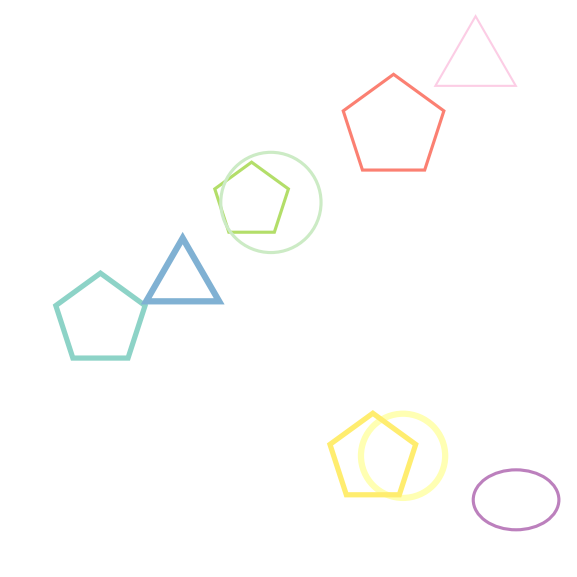[{"shape": "pentagon", "thickness": 2.5, "radius": 0.41, "center": [0.174, 0.445]}, {"shape": "circle", "thickness": 3, "radius": 0.36, "center": [0.698, 0.21]}, {"shape": "pentagon", "thickness": 1.5, "radius": 0.46, "center": [0.681, 0.779]}, {"shape": "triangle", "thickness": 3, "radius": 0.36, "center": [0.316, 0.514]}, {"shape": "pentagon", "thickness": 1.5, "radius": 0.34, "center": [0.436, 0.651]}, {"shape": "triangle", "thickness": 1, "radius": 0.4, "center": [0.824, 0.891]}, {"shape": "oval", "thickness": 1.5, "radius": 0.37, "center": [0.894, 0.134]}, {"shape": "circle", "thickness": 1.5, "radius": 0.43, "center": [0.469, 0.649]}, {"shape": "pentagon", "thickness": 2.5, "radius": 0.39, "center": [0.646, 0.205]}]